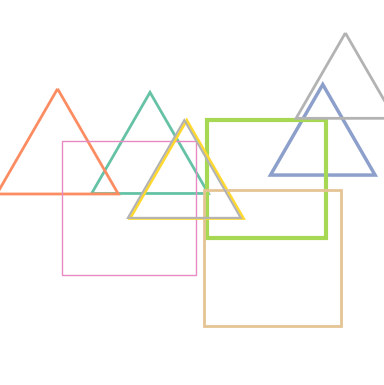[{"shape": "triangle", "thickness": 2, "radius": 0.88, "center": [0.39, 0.585]}, {"shape": "triangle", "thickness": 2, "radius": 0.91, "center": [0.149, 0.587]}, {"shape": "triangle", "thickness": 2.5, "radius": 0.78, "center": [0.838, 0.624]}, {"shape": "square", "thickness": 1, "radius": 0.87, "center": [0.335, 0.461]}, {"shape": "square", "thickness": 3, "radius": 0.77, "center": [0.691, 0.535]}, {"shape": "triangle", "thickness": 2, "radius": 0.85, "center": [0.485, 0.518]}, {"shape": "square", "thickness": 2, "radius": 0.89, "center": [0.708, 0.33]}, {"shape": "triangle", "thickness": 2, "radius": 0.74, "center": [0.897, 0.767]}, {"shape": "triangle", "thickness": 1.5, "radius": 0.85, "center": [0.479, 0.519]}]